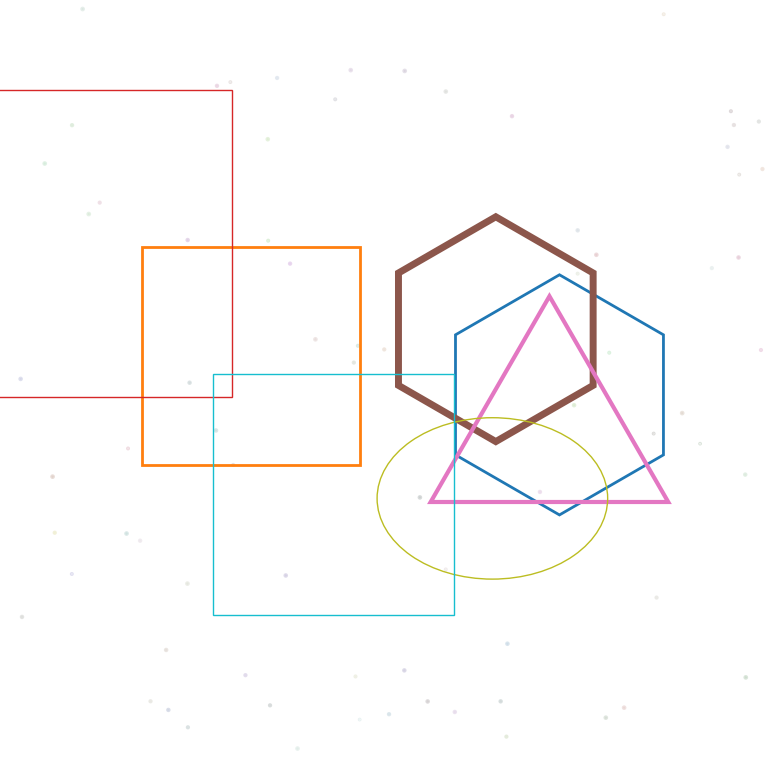[{"shape": "hexagon", "thickness": 1, "radius": 0.78, "center": [0.727, 0.487]}, {"shape": "square", "thickness": 1, "radius": 0.71, "center": [0.326, 0.538]}, {"shape": "square", "thickness": 0.5, "radius": 1.0, "center": [0.102, 0.683]}, {"shape": "hexagon", "thickness": 2.5, "radius": 0.73, "center": [0.644, 0.572]}, {"shape": "triangle", "thickness": 1.5, "radius": 0.89, "center": [0.714, 0.437]}, {"shape": "oval", "thickness": 0.5, "radius": 0.75, "center": [0.639, 0.353]}, {"shape": "square", "thickness": 0.5, "radius": 0.78, "center": [0.433, 0.358]}]